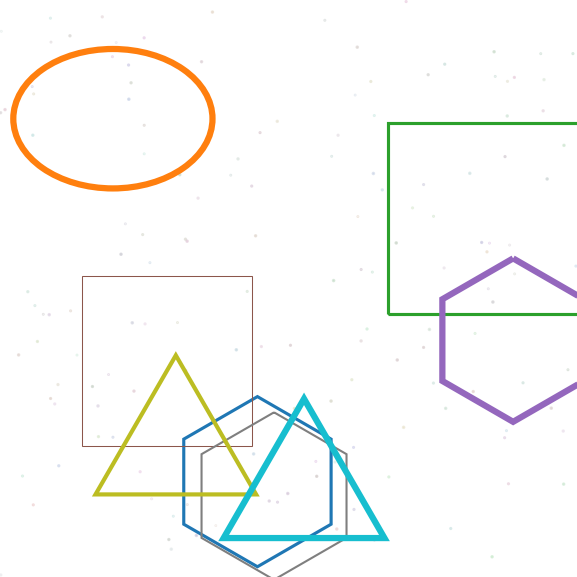[{"shape": "hexagon", "thickness": 1.5, "radius": 0.74, "center": [0.446, 0.165]}, {"shape": "oval", "thickness": 3, "radius": 0.86, "center": [0.195, 0.794]}, {"shape": "square", "thickness": 1.5, "radius": 0.83, "center": [0.837, 0.621]}, {"shape": "hexagon", "thickness": 3, "radius": 0.71, "center": [0.889, 0.41]}, {"shape": "square", "thickness": 0.5, "radius": 0.74, "center": [0.289, 0.373]}, {"shape": "hexagon", "thickness": 1, "radius": 0.72, "center": [0.475, 0.14]}, {"shape": "triangle", "thickness": 2, "radius": 0.8, "center": [0.304, 0.223]}, {"shape": "triangle", "thickness": 3, "radius": 0.8, "center": [0.526, 0.148]}]